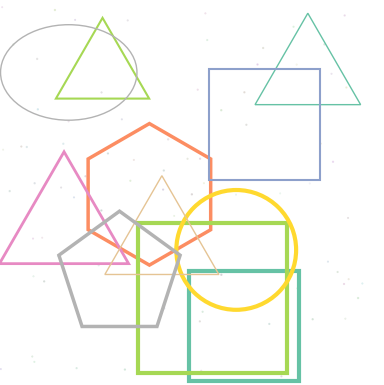[{"shape": "triangle", "thickness": 1, "radius": 0.79, "center": [0.8, 0.807]}, {"shape": "square", "thickness": 3, "radius": 0.72, "center": [0.634, 0.153]}, {"shape": "hexagon", "thickness": 2.5, "radius": 0.92, "center": [0.388, 0.495]}, {"shape": "square", "thickness": 1.5, "radius": 0.72, "center": [0.688, 0.676]}, {"shape": "triangle", "thickness": 2, "radius": 0.97, "center": [0.166, 0.412]}, {"shape": "triangle", "thickness": 1.5, "radius": 0.7, "center": [0.266, 0.814]}, {"shape": "square", "thickness": 3, "radius": 0.97, "center": [0.553, 0.226]}, {"shape": "circle", "thickness": 3, "radius": 0.78, "center": [0.614, 0.351]}, {"shape": "triangle", "thickness": 1, "radius": 0.86, "center": [0.42, 0.373]}, {"shape": "oval", "thickness": 1, "radius": 0.89, "center": [0.179, 0.812]}, {"shape": "pentagon", "thickness": 2.5, "radius": 0.83, "center": [0.31, 0.286]}]